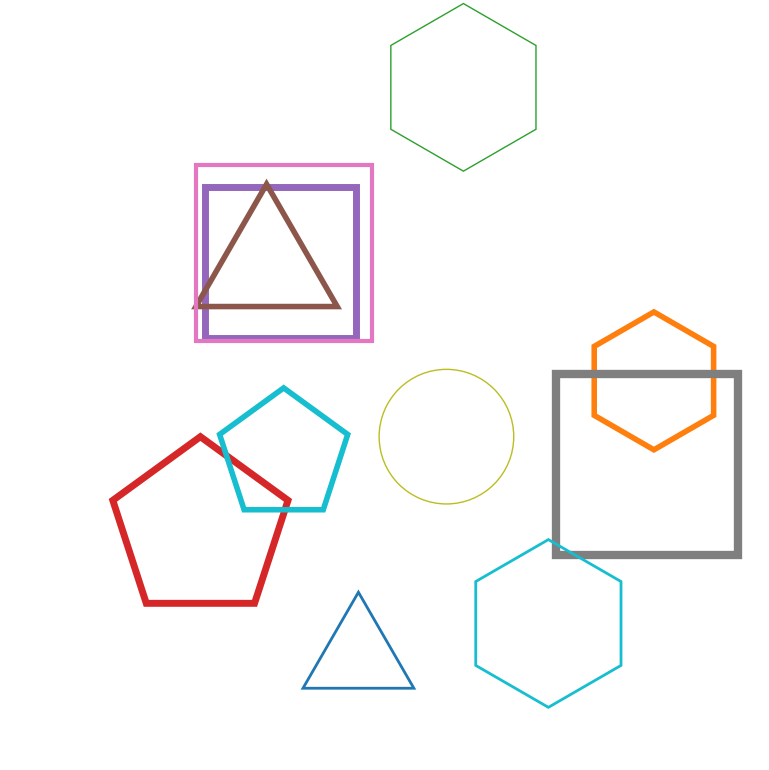[{"shape": "triangle", "thickness": 1, "radius": 0.42, "center": [0.465, 0.148]}, {"shape": "hexagon", "thickness": 2, "radius": 0.45, "center": [0.849, 0.505]}, {"shape": "hexagon", "thickness": 0.5, "radius": 0.54, "center": [0.602, 0.887]}, {"shape": "pentagon", "thickness": 2.5, "radius": 0.6, "center": [0.26, 0.313]}, {"shape": "square", "thickness": 2.5, "radius": 0.49, "center": [0.364, 0.659]}, {"shape": "triangle", "thickness": 2, "radius": 0.53, "center": [0.346, 0.655]}, {"shape": "square", "thickness": 1.5, "radius": 0.57, "center": [0.369, 0.671]}, {"shape": "square", "thickness": 3, "radius": 0.59, "center": [0.84, 0.397]}, {"shape": "circle", "thickness": 0.5, "radius": 0.44, "center": [0.58, 0.433]}, {"shape": "hexagon", "thickness": 1, "radius": 0.54, "center": [0.712, 0.19]}, {"shape": "pentagon", "thickness": 2, "radius": 0.44, "center": [0.368, 0.409]}]